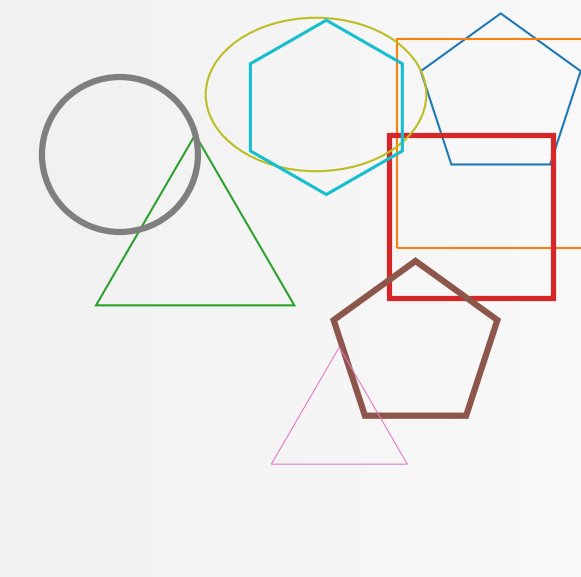[{"shape": "pentagon", "thickness": 1, "radius": 0.72, "center": [0.862, 0.831]}, {"shape": "square", "thickness": 1, "radius": 0.9, "center": [0.864, 0.751]}, {"shape": "triangle", "thickness": 1, "radius": 0.98, "center": [0.336, 0.569]}, {"shape": "square", "thickness": 2.5, "radius": 0.71, "center": [0.81, 0.624]}, {"shape": "pentagon", "thickness": 3, "radius": 0.74, "center": [0.715, 0.399]}, {"shape": "triangle", "thickness": 0.5, "radius": 0.68, "center": [0.584, 0.263]}, {"shape": "circle", "thickness": 3, "radius": 0.67, "center": [0.206, 0.732]}, {"shape": "oval", "thickness": 1, "radius": 0.95, "center": [0.544, 0.836]}, {"shape": "hexagon", "thickness": 1.5, "radius": 0.75, "center": [0.562, 0.813]}]